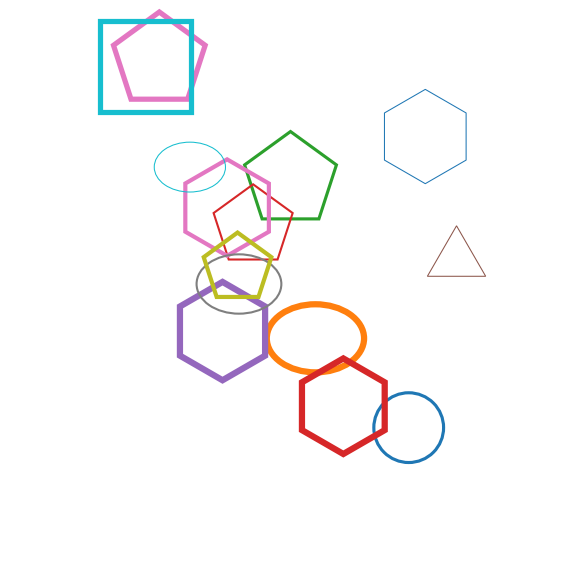[{"shape": "hexagon", "thickness": 0.5, "radius": 0.41, "center": [0.736, 0.763]}, {"shape": "circle", "thickness": 1.5, "radius": 0.3, "center": [0.708, 0.259]}, {"shape": "oval", "thickness": 3, "radius": 0.42, "center": [0.546, 0.413]}, {"shape": "pentagon", "thickness": 1.5, "radius": 0.42, "center": [0.503, 0.688]}, {"shape": "hexagon", "thickness": 3, "radius": 0.41, "center": [0.595, 0.296]}, {"shape": "pentagon", "thickness": 1, "radius": 0.36, "center": [0.438, 0.608]}, {"shape": "hexagon", "thickness": 3, "radius": 0.43, "center": [0.385, 0.426]}, {"shape": "triangle", "thickness": 0.5, "radius": 0.29, "center": [0.791, 0.55]}, {"shape": "pentagon", "thickness": 2.5, "radius": 0.42, "center": [0.276, 0.895]}, {"shape": "hexagon", "thickness": 2, "radius": 0.42, "center": [0.393, 0.64]}, {"shape": "oval", "thickness": 1, "radius": 0.37, "center": [0.414, 0.507]}, {"shape": "pentagon", "thickness": 2, "radius": 0.31, "center": [0.411, 0.535]}, {"shape": "square", "thickness": 2.5, "radius": 0.39, "center": [0.251, 0.883]}, {"shape": "oval", "thickness": 0.5, "radius": 0.31, "center": [0.329, 0.71]}]